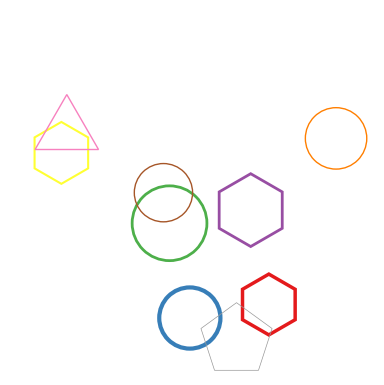[{"shape": "hexagon", "thickness": 2.5, "radius": 0.39, "center": [0.698, 0.209]}, {"shape": "circle", "thickness": 3, "radius": 0.4, "center": [0.493, 0.174]}, {"shape": "circle", "thickness": 2, "radius": 0.49, "center": [0.44, 0.42]}, {"shape": "hexagon", "thickness": 2, "radius": 0.47, "center": [0.651, 0.454]}, {"shape": "circle", "thickness": 1, "radius": 0.4, "center": [0.873, 0.641]}, {"shape": "hexagon", "thickness": 1.5, "radius": 0.4, "center": [0.159, 0.603]}, {"shape": "circle", "thickness": 1, "radius": 0.38, "center": [0.425, 0.5]}, {"shape": "triangle", "thickness": 1, "radius": 0.48, "center": [0.174, 0.659]}, {"shape": "pentagon", "thickness": 0.5, "radius": 0.49, "center": [0.614, 0.117]}]